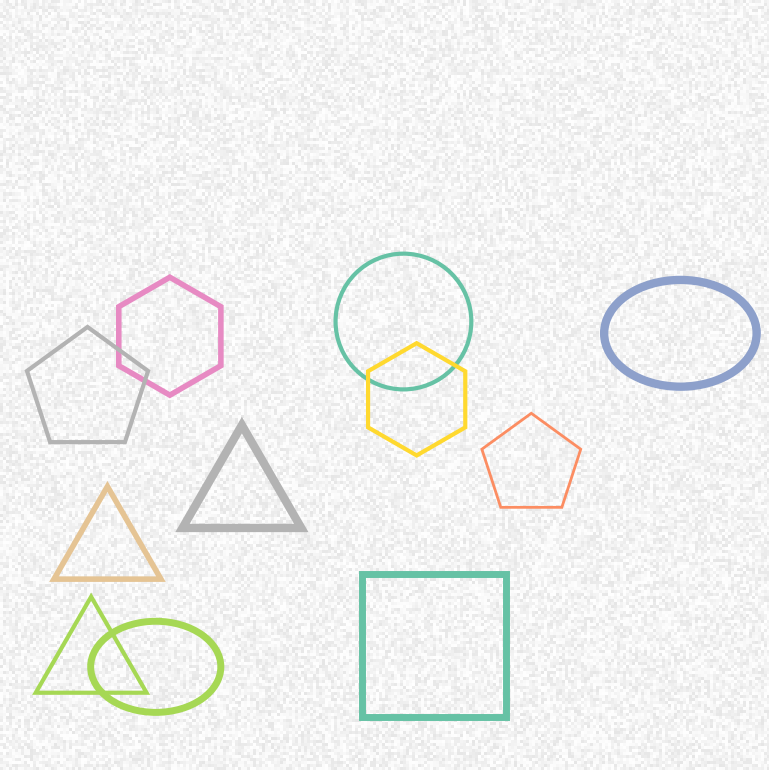[{"shape": "square", "thickness": 2.5, "radius": 0.47, "center": [0.563, 0.162]}, {"shape": "circle", "thickness": 1.5, "radius": 0.44, "center": [0.524, 0.582]}, {"shape": "pentagon", "thickness": 1, "radius": 0.34, "center": [0.69, 0.396]}, {"shape": "oval", "thickness": 3, "radius": 0.5, "center": [0.884, 0.567]}, {"shape": "hexagon", "thickness": 2, "radius": 0.38, "center": [0.221, 0.563]}, {"shape": "triangle", "thickness": 1.5, "radius": 0.42, "center": [0.118, 0.142]}, {"shape": "oval", "thickness": 2.5, "radius": 0.42, "center": [0.202, 0.134]}, {"shape": "hexagon", "thickness": 1.5, "radius": 0.36, "center": [0.541, 0.481]}, {"shape": "triangle", "thickness": 2, "radius": 0.4, "center": [0.14, 0.288]}, {"shape": "triangle", "thickness": 3, "radius": 0.45, "center": [0.314, 0.359]}, {"shape": "pentagon", "thickness": 1.5, "radius": 0.41, "center": [0.114, 0.493]}]